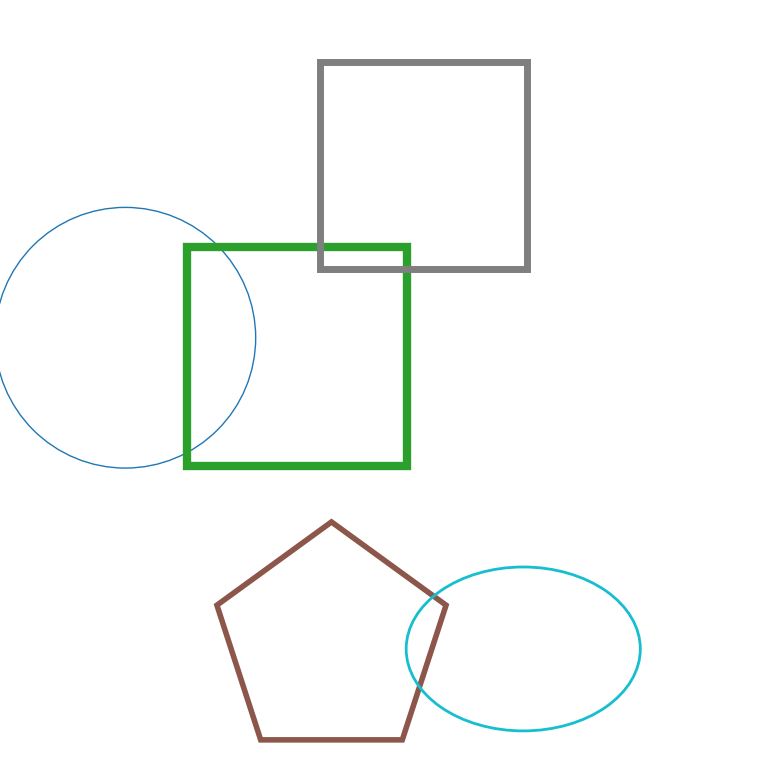[{"shape": "circle", "thickness": 0.5, "radius": 0.85, "center": [0.163, 0.561]}, {"shape": "square", "thickness": 3, "radius": 0.71, "center": [0.386, 0.537]}, {"shape": "pentagon", "thickness": 2, "radius": 0.78, "center": [0.431, 0.166]}, {"shape": "square", "thickness": 2.5, "radius": 0.67, "center": [0.55, 0.785]}, {"shape": "oval", "thickness": 1, "radius": 0.76, "center": [0.68, 0.157]}]